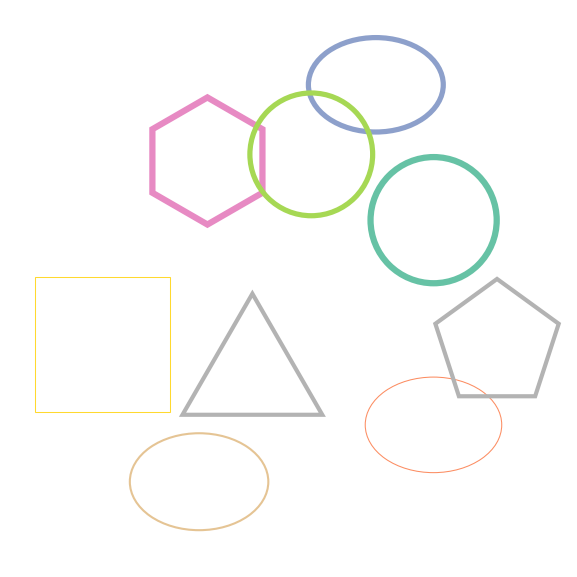[{"shape": "circle", "thickness": 3, "radius": 0.55, "center": [0.751, 0.618]}, {"shape": "oval", "thickness": 0.5, "radius": 0.59, "center": [0.751, 0.263]}, {"shape": "oval", "thickness": 2.5, "radius": 0.58, "center": [0.651, 0.852]}, {"shape": "hexagon", "thickness": 3, "radius": 0.55, "center": [0.359, 0.72]}, {"shape": "circle", "thickness": 2.5, "radius": 0.53, "center": [0.539, 0.732]}, {"shape": "square", "thickness": 0.5, "radius": 0.58, "center": [0.178, 0.402]}, {"shape": "oval", "thickness": 1, "radius": 0.6, "center": [0.345, 0.165]}, {"shape": "triangle", "thickness": 2, "radius": 0.7, "center": [0.437, 0.351]}, {"shape": "pentagon", "thickness": 2, "radius": 0.56, "center": [0.861, 0.404]}]